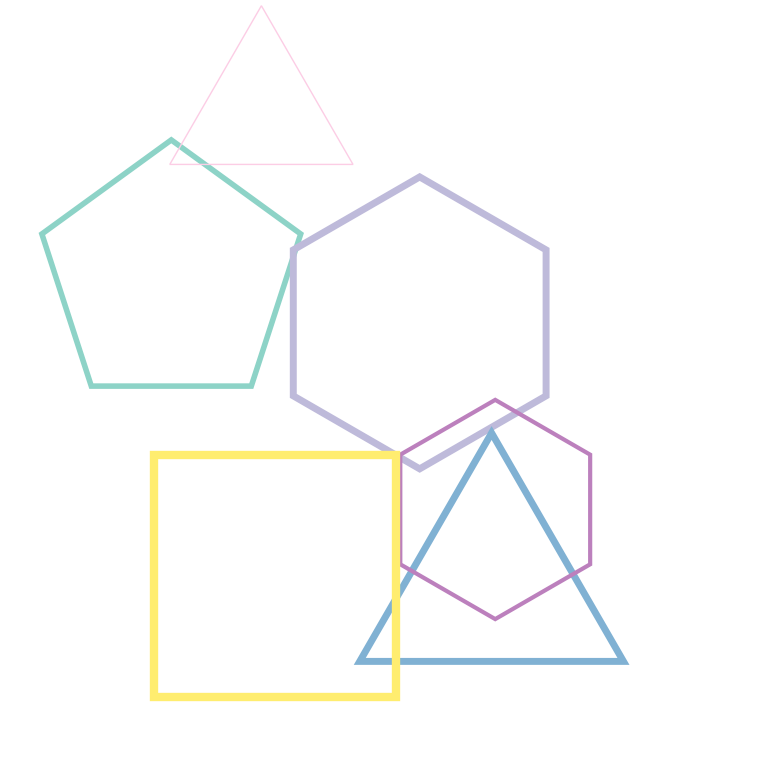[{"shape": "pentagon", "thickness": 2, "radius": 0.88, "center": [0.222, 0.642]}, {"shape": "hexagon", "thickness": 2.5, "radius": 0.95, "center": [0.545, 0.581]}, {"shape": "triangle", "thickness": 2.5, "radius": 0.99, "center": [0.638, 0.24]}, {"shape": "triangle", "thickness": 0.5, "radius": 0.69, "center": [0.339, 0.855]}, {"shape": "hexagon", "thickness": 1.5, "radius": 0.71, "center": [0.643, 0.338]}, {"shape": "square", "thickness": 3, "radius": 0.79, "center": [0.357, 0.252]}]